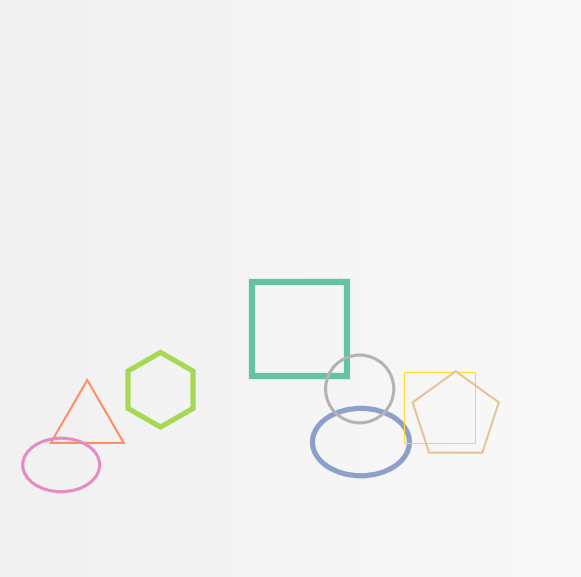[{"shape": "square", "thickness": 3, "radius": 0.41, "center": [0.516, 0.43]}, {"shape": "triangle", "thickness": 1, "radius": 0.36, "center": [0.15, 0.268]}, {"shape": "oval", "thickness": 2.5, "radius": 0.42, "center": [0.621, 0.234]}, {"shape": "oval", "thickness": 1.5, "radius": 0.33, "center": [0.105, 0.194]}, {"shape": "hexagon", "thickness": 2.5, "radius": 0.32, "center": [0.276, 0.324]}, {"shape": "square", "thickness": 0.5, "radius": 0.31, "center": [0.756, 0.294]}, {"shape": "pentagon", "thickness": 1, "radius": 0.39, "center": [0.784, 0.278]}, {"shape": "circle", "thickness": 1.5, "radius": 0.29, "center": [0.619, 0.326]}]